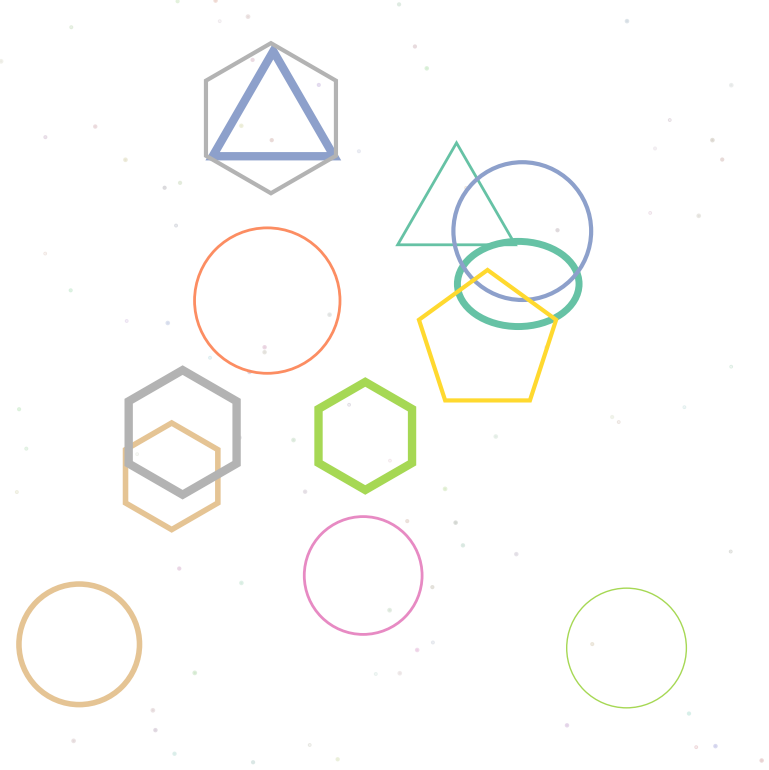[{"shape": "triangle", "thickness": 1, "radius": 0.44, "center": [0.593, 0.726]}, {"shape": "oval", "thickness": 2.5, "radius": 0.39, "center": [0.673, 0.631]}, {"shape": "circle", "thickness": 1, "radius": 0.47, "center": [0.347, 0.61]}, {"shape": "circle", "thickness": 1.5, "radius": 0.45, "center": [0.678, 0.7]}, {"shape": "triangle", "thickness": 3, "radius": 0.46, "center": [0.355, 0.843]}, {"shape": "circle", "thickness": 1, "radius": 0.38, "center": [0.472, 0.253]}, {"shape": "hexagon", "thickness": 3, "radius": 0.35, "center": [0.474, 0.434]}, {"shape": "circle", "thickness": 0.5, "radius": 0.39, "center": [0.814, 0.158]}, {"shape": "pentagon", "thickness": 1.5, "radius": 0.47, "center": [0.633, 0.556]}, {"shape": "circle", "thickness": 2, "radius": 0.39, "center": [0.103, 0.163]}, {"shape": "hexagon", "thickness": 2, "radius": 0.35, "center": [0.223, 0.381]}, {"shape": "hexagon", "thickness": 1.5, "radius": 0.49, "center": [0.352, 0.846]}, {"shape": "hexagon", "thickness": 3, "radius": 0.4, "center": [0.237, 0.438]}]